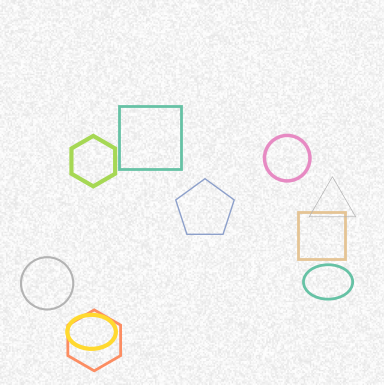[{"shape": "square", "thickness": 2, "radius": 0.41, "center": [0.39, 0.643]}, {"shape": "oval", "thickness": 2, "radius": 0.32, "center": [0.852, 0.268]}, {"shape": "hexagon", "thickness": 2, "radius": 0.4, "center": [0.245, 0.116]}, {"shape": "pentagon", "thickness": 1, "radius": 0.4, "center": [0.532, 0.456]}, {"shape": "circle", "thickness": 2.5, "radius": 0.3, "center": [0.746, 0.589]}, {"shape": "hexagon", "thickness": 3, "radius": 0.33, "center": [0.242, 0.582]}, {"shape": "oval", "thickness": 3, "radius": 0.32, "center": [0.238, 0.138]}, {"shape": "square", "thickness": 2, "radius": 0.31, "center": [0.835, 0.389]}, {"shape": "triangle", "thickness": 0.5, "radius": 0.35, "center": [0.863, 0.472]}, {"shape": "circle", "thickness": 1.5, "radius": 0.34, "center": [0.122, 0.264]}]